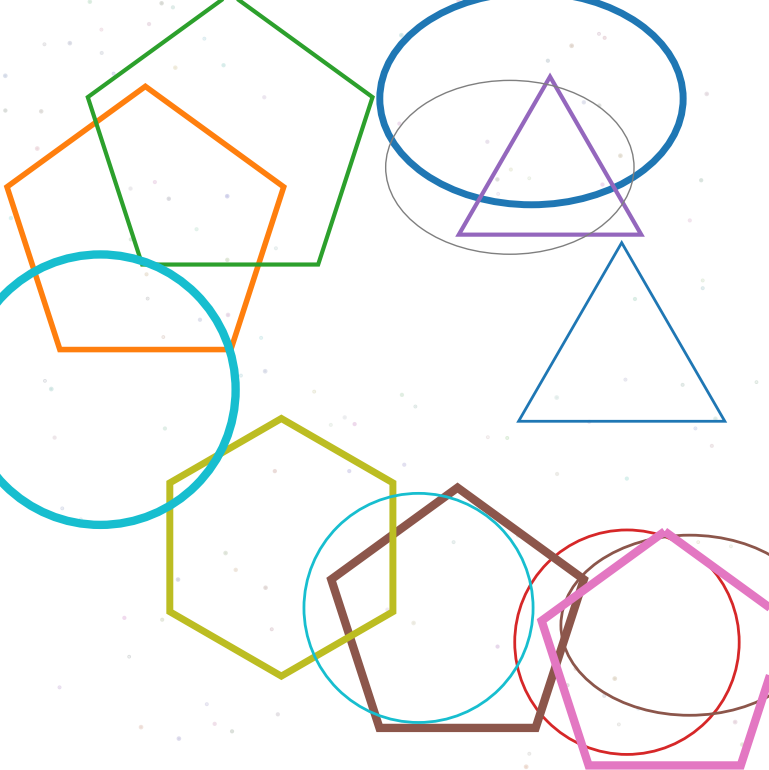[{"shape": "triangle", "thickness": 1, "radius": 0.77, "center": [0.807, 0.53]}, {"shape": "oval", "thickness": 2.5, "radius": 0.98, "center": [0.69, 0.872]}, {"shape": "pentagon", "thickness": 2, "radius": 0.94, "center": [0.189, 0.699]}, {"shape": "pentagon", "thickness": 1.5, "radius": 0.97, "center": [0.299, 0.814]}, {"shape": "circle", "thickness": 1, "radius": 0.73, "center": [0.814, 0.166]}, {"shape": "triangle", "thickness": 1.5, "radius": 0.68, "center": [0.714, 0.764]}, {"shape": "pentagon", "thickness": 3, "radius": 0.86, "center": [0.594, 0.194]}, {"shape": "oval", "thickness": 1, "radius": 0.84, "center": [0.896, 0.188]}, {"shape": "pentagon", "thickness": 3, "radius": 0.84, "center": [0.863, 0.142]}, {"shape": "oval", "thickness": 0.5, "radius": 0.81, "center": [0.662, 0.783]}, {"shape": "hexagon", "thickness": 2.5, "radius": 0.84, "center": [0.365, 0.289]}, {"shape": "circle", "thickness": 1, "radius": 0.74, "center": [0.544, 0.21]}, {"shape": "circle", "thickness": 3, "radius": 0.88, "center": [0.13, 0.494]}]